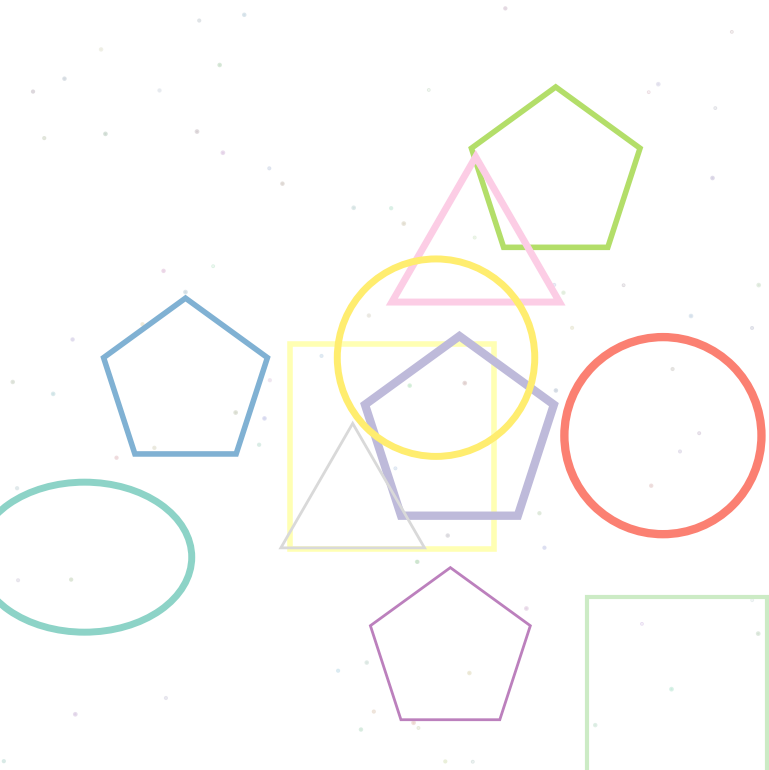[{"shape": "oval", "thickness": 2.5, "radius": 0.7, "center": [0.11, 0.276]}, {"shape": "square", "thickness": 2, "radius": 0.66, "center": [0.509, 0.42]}, {"shape": "pentagon", "thickness": 3, "radius": 0.64, "center": [0.597, 0.435]}, {"shape": "circle", "thickness": 3, "radius": 0.64, "center": [0.861, 0.434]}, {"shape": "pentagon", "thickness": 2, "radius": 0.56, "center": [0.241, 0.501]}, {"shape": "pentagon", "thickness": 2, "radius": 0.58, "center": [0.722, 0.772]}, {"shape": "triangle", "thickness": 2.5, "radius": 0.63, "center": [0.618, 0.671]}, {"shape": "triangle", "thickness": 1, "radius": 0.54, "center": [0.458, 0.342]}, {"shape": "pentagon", "thickness": 1, "radius": 0.55, "center": [0.585, 0.154]}, {"shape": "square", "thickness": 1.5, "radius": 0.59, "center": [0.879, 0.108]}, {"shape": "circle", "thickness": 2.5, "radius": 0.64, "center": [0.566, 0.535]}]